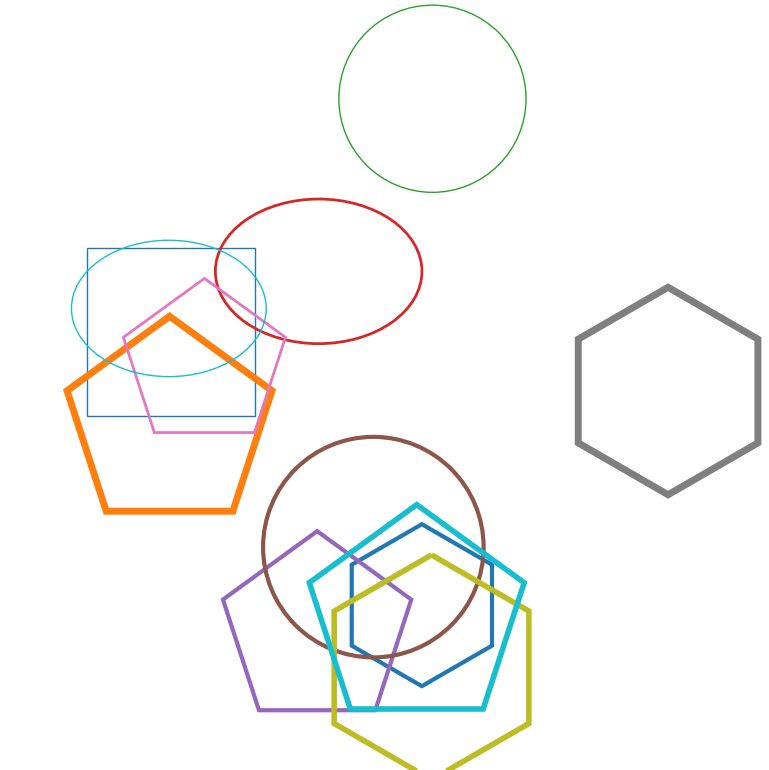[{"shape": "hexagon", "thickness": 1.5, "radius": 0.53, "center": [0.548, 0.214]}, {"shape": "square", "thickness": 0.5, "radius": 0.55, "center": [0.223, 0.569]}, {"shape": "pentagon", "thickness": 2.5, "radius": 0.7, "center": [0.22, 0.449]}, {"shape": "circle", "thickness": 0.5, "radius": 0.61, "center": [0.562, 0.872]}, {"shape": "oval", "thickness": 1, "radius": 0.67, "center": [0.414, 0.648]}, {"shape": "pentagon", "thickness": 1.5, "radius": 0.64, "center": [0.412, 0.182]}, {"shape": "circle", "thickness": 1.5, "radius": 0.72, "center": [0.485, 0.289]}, {"shape": "pentagon", "thickness": 1, "radius": 0.55, "center": [0.265, 0.528]}, {"shape": "hexagon", "thickness": 2.5, "radius": 0.67, "center": [0.868, 0.492]}, {"shape": "hexagon", "thickness": 2, "radius": 0.73, "center": [0.56, 0.133]}, {"shape": "pentagon", "thickness": 2, "radius": 0.73, "center": [0.541, 0.198]}, {"shape": "oval", "thickness": 0.5, "radius": 0.63, "center": [0.219, 0.599]}]